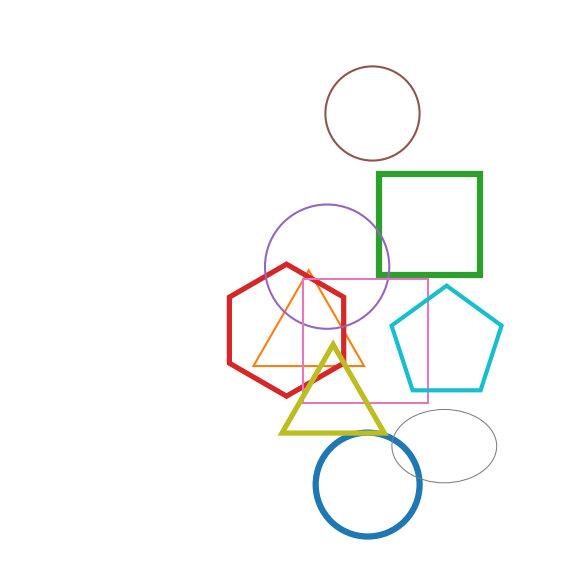[{"shape": "circle", "thickness": 3, "radius": 0.45, "center": [0.637, 0.16]}, {"shape": "triangle", "thickness": 1, "radius": 0.55, "center": [0.535, 0.421]}, {"shape": "square", "thickness": 3, "radius": 0.44, "center": [0.744, 0.611]}, {"shape": "hexagon", "thickness": 2.5, "radius": 0.57, "center": [0.496, 0.427]}, {"shape": "circle", "thickness": 1, "radius": 0.54, "center": [0.566, 0.537]}, {"shape": "circle", "thickness": 1, "radius": 0.41, "center": [0.645, 0.803]}, {"shape": "square", "thickness": 1, "radius": 0.54, "center": [0.633, 0.409]}, {"shape": "oval", "thickness": 0.5, "radius": 0.45, "center": [0.769, 0.227]}, {"shape": "triangle", "thickness": 2.5, "radius": 0.51, "center": [0.577, 0.3]}, {"shape": "pentagon", "thickness": 2, "radius": 0.5, "center": [0.773, 0.404]}]